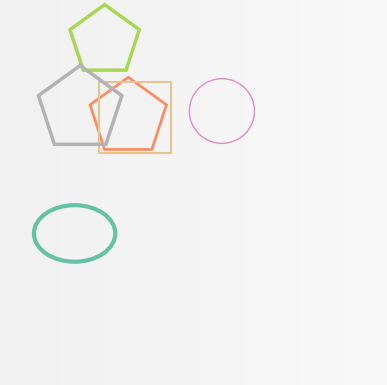[{"shape": "oval", "thickness": 3, "radius": 0.52, "center": [0.193, 0.394]}, {"shape": "pentagon", "thickness": 2, "radius": 0.52, "center": [0.331, 0.696]}, {"shape": "circle", "thickness": 1, "radius": 0.42, "center": [0.573, 0.712]}, {"shape": "pentagon", "thickness": 2.5, "radius": 0.47, "center": [0.27, 0.894]}, {"shape": "square", "thickness": 1.5, "radius": 0.46, "center": [0.348, 0.695]}, {"shape": "pentagon", "thickness": 2.5, "radius": 0.57, "center": [0.207, 0.717]}]